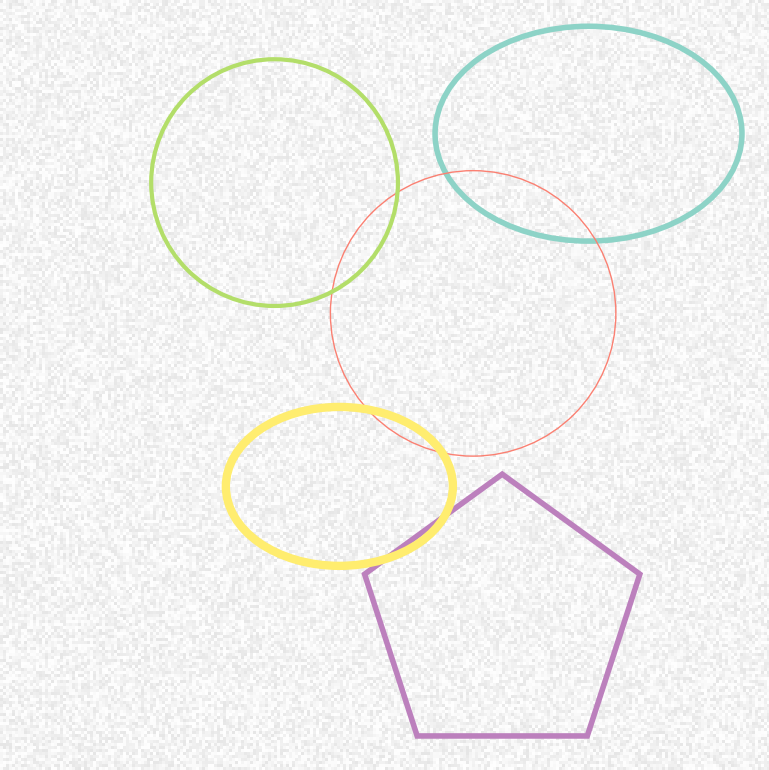[{"shape": "oval", "thickness": 2, "radius": 1.0, "center": [0.764, 0.826]}, {"shape": "circle", "thickness": 0.5, "radius": 0.93, "center": [0.614, 0.593]}, {"shape": "circle", "thickness": 1.5, "radius": 0.8, "center": [0.357, 0.763]}, {"shape": "pentagon", "thickness": 2, "radius": 0.94, "center": [0.652, 0.196]}, {"shape": "oval", "thickness": 3, "radius": 0.74, "center": [0.441, 0.368]}]